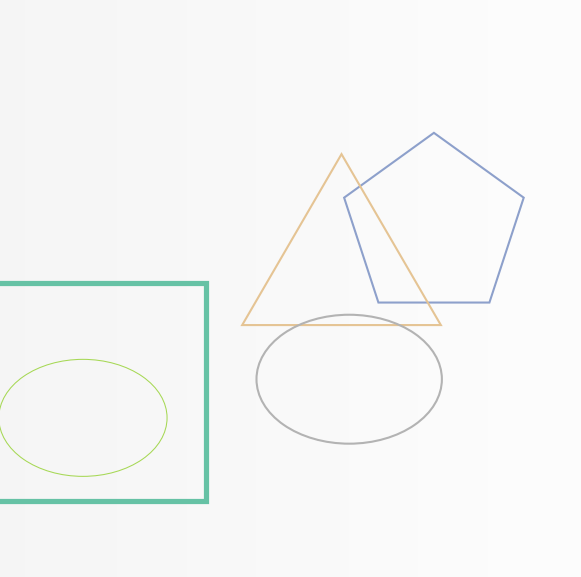[{"shape": "square", "thickness": 2.5, "radius": 0.94, "center": [0.167, 0.321]}, {"shape": "pentagon", "thickness": 1, "radius": 0.81, "center": [0.747, 0.607]}, {"shape": "oval", "thickness": 0.5, "radius": 0.72, "center": [0.143, 0.276]}, {"shape": "triangle", "thickness": 1, "radius": 0.99, "center": [0.588, 0.535]}, {"shape": "oval", "thickness": 1, "radius": 0.8, "center": [0.601, 0.342]}]